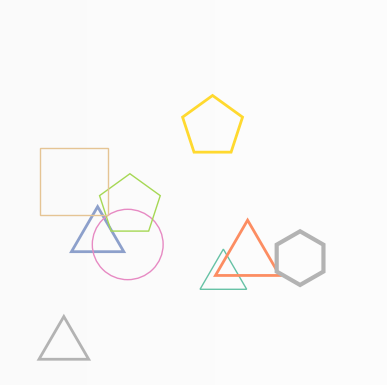[{"shape": "triangle", "thickness": 1, "radius": 0.35, "center": [0.576, 0.283]}, {"shape": "triangle", "thickness": 2, "radius": 0.48, "center": [0.639, 0.332]}, {"shape": "triangle", "thickness": 2, "radius": 0.39, "center": [0.252, 0.385]}, {"shape": "circle", "thickness": 1, "radius": 0.46, "center": [0.33, 0.365]}, {"shape": "pentagon", "thickness": 1, "radius": 0.41, "center": [0.335, 0.466]}, {"shape": "pentagon", "thickness": 2, "radius": 0.41, "center": [0.549, 0.671]}, {"shape": "square", "thickness": 1, "radius": 0.44, "center": [0.191, 0.529]}, {"shape": "triangle", "thickness": 2, "radius": 0.37, "center": [0.165, 0.104]}, {"shape": "hexagon", "thickness": 3, "radius": 0.35, "center": [0.774, 0.33]}]